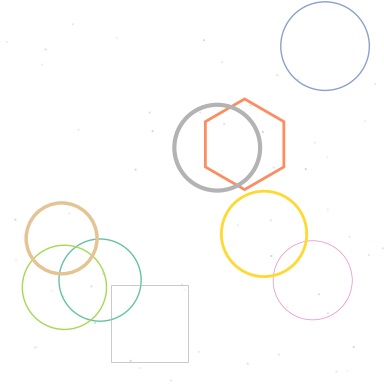[{"shape": "circle", "thickness": 1, "radius": 0.53, "center": [0.26, 0.272]}, {"shape": "hexagon", "thickness": 2, "radius": 0.59, "center": [0.635, 0.625]}, {"shape": "circle", "thickness": 1, "radius": 0.58, "center": [0.844, 0.88]}, {"shape": "circle", "thickness": 0.5, "radius": 0.51, "center": [0.812, 0.272]}, {"shape": "circle", "thickness": 1, "radius": 0.55, "center": [0.167, 0.254]}, {"shape": "circle", "thickness": 2, "radius": 0.55, "center": [0.686, 0.392]}, {"shape": "circle", "thickness": 2.5, "radius": 0.46, "center": [0.16, 0.381]}, {"shape": "circle", "thickness": 3, "radius": 0.56, "center": [0.564, 0.616]}, {"shape": "square", "thickness": 0.5, "radius": 0.5, "center": [0.388, 0.16]}]